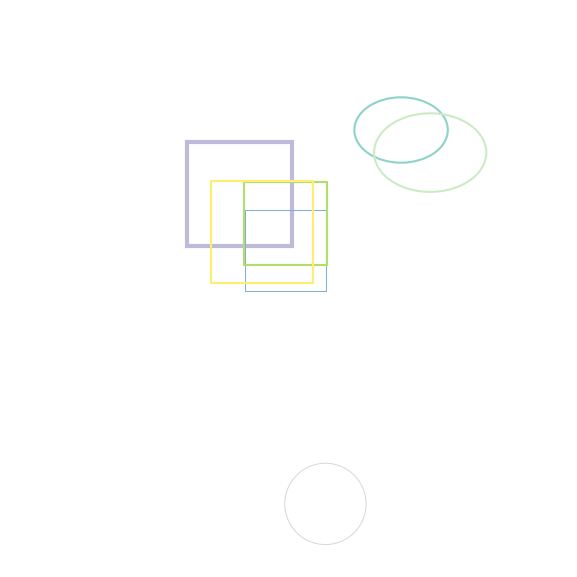[{"shape": "oval", "thickness": 1, "radius": 0.4, "center": [0.695, 0.774]}, {"shape": "square", "thickness": 2, "radius": 0.45, "center": [0.414, 0.663]}, {"shape": "square", "thickness": 0.5, "radius": 0.35, "center": [0.494, 0.565]}, {"shape": "square", "thickness": 1, "radius": 0.36, "center": [0.494, 0.612]}, {"shape": "circle", "thickness": 0.5, "radius": 0.35, "center": [0.564, 0.127]}, {"shape": "oval", "thickness": 1, "radius": 0.49, "center": [0.745, 0.735]}, {"shape": "square", "thickness": 1, "radius": 0.44, "center": [0.454, 0.597]}]